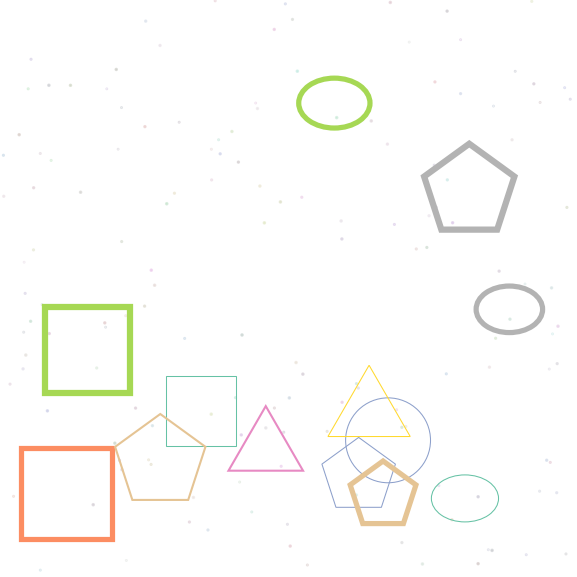[{"shape": "square", "thickness": 0.5, "radius": 0.31, "center": [0.348, 0.287]}, {"shape": "oval", "thickness": 0.5, "radius": 0.29, "center": [0.805, 0.136]}, {"shape": "square", "thickness": 2.5, "radius": 0.39, "center": [0.115, 0.144]}, {"shape": "circle", "thickness": 0.5, "radius": 0.37, "center": [0.672, 0.237]}, {"shape": "pentagon", "thickness": 0.5, "radius": 0.33, "center": [0.621, 0.175]}, {"shape": "triangle", "thickness": 1, "radius": 0.37, "center": [0.46, 0.221]}, {"shape": "oval", "thickness": 2.5, "radius": 0.31, "center": [0.579, 0.821]}, {"shape": "square", "thickness": 3, "radius": 0.37, "center": [0.152, 0.392]}, {"shape": "triangle", "thickness": 0.5, "radius": 0.41, "center": [0.639, 0.284]}, {"shape": "pentagon", "thickness": 1, "radius": 0.41, "center": [0.278, 0.2]}, {"shape": "pentagon", "thickness": 2.5, "radius": 0.3, "center": [0.663, 0.141]}, {"shape": "pentagon", "thickness": 3, "radius": 0.41, "center": [0.813, 0.668]}, {"shape": "oval", "thickness": 2.5, "radius": 0.29, "center": [0.882, 0.464]}]